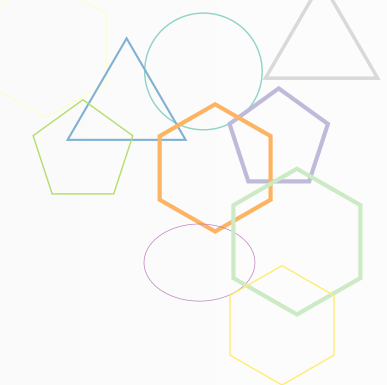[{"shape": "circle", "thickness": 1, "radius": 0.76, "center": [0.525, 0.814]}, {"shape": "hexagon", "thickness": 0.5, "radius": 0.9, "center": [0.118, 0.874]}, {"shape": "pentagon", "thickness": 3, "radius": 0.67, "center": [0.719, 0.637]}, {"shape": "triangle", "thickness": 1.5, "radius": 0.88, "center": [0.327, 0.725]}, {"shape": "hexagon", "thickness": 3, "radius": 0.83, "center": [0.555, 0.564]}, {"shape": "pentagon", "thickness": 1, "radius": 0.68, "center": [0.214, 0.606]}, {"shape": "triangle", "thickness": 2.5, "radius": 0.84, "center": [0.83, 0.881]}, {"shape": "oval", "thickness": 0.5, "radius": 0.72, "center": [0.515, 0.318]}, {"shape": "hexagon", "thickness": 3, "radius": 0.95, "center": [0.766, 0.372]}, {"shape": "hexagon", "thickness": 1, "radius": 0.77, "center": [0.728, 0.155]}]